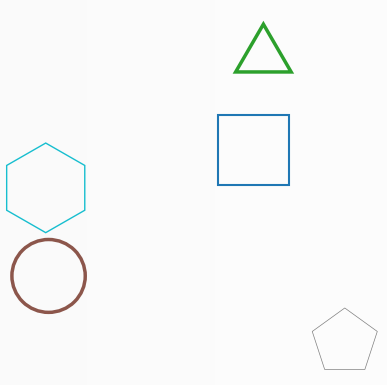[{"shape": "square", "thickness": 1.5, "radius": 0.46, "center": [0.654, 0.611]}, {"shape": "triangle", "thickness": 2.5, "radius": 0.41, "center": [0.68, 0.854]}, {"shape": "circle", "thickness": 2.5, "radius": 0.47, "center": [0.125, 0.283]}, {"shape": "pentagon", "thickness": 0.5, "radius": 0.44, "center": [0.89, 0.112]}, {"shape": "hexagon", "thickness": 1, "radius": 0.58, "center": [0.118, 0.512]}]